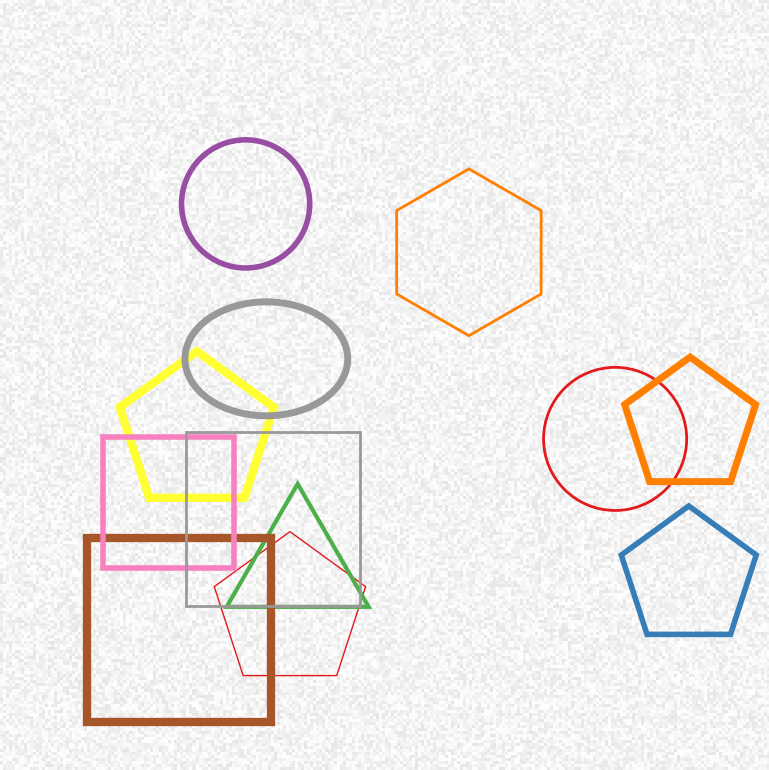[{"shape": "circle", "thickness": 1, "radius": 0.46, "center": [0.799, 0.43]}, {"shape": "pentagon", "thickness": 0.5, "radius": 0.52, "center": [0.377, 0.206]}, {"shape": "pentagon", "thickness": 2, "radius": 0.46, "center": [0.895, 0.251]}, {"shape": "triangle", "thickness": 1.5, "radius": 0.53, "center": [0.387, 0.265]}, {"shape": "circle", "thickness": 2, "radius": 0.42, "center": [0.319, 0.735]}, {"shape": "pentagon", "thickness": 2.5, "radius": 0.45, "center": [0.896, 0.447]}, {"shape": "hexagon", "thickness": 1, "radius": 0.54, "center": [0.609, 0.672]}, {"shape": "pentagon", "thickness": 3, "radius": 0.53, "center": [0.256, 0.439]}, {"shape": "square", "thickness": 3, "radius": 0.6, "center": [0.233, 0.182]}, {"shape": "square", "thickness": 2, "radius": 0.42, "center": [0.219, 0.347]}, {"shape": "square", "thickness": 1, "radius": 0.56, "center": [0.354, 0.326]}, {"shape": "oval", "thickness": 2.5, "radius": 0.53, "center": [0.346, 0.534]}]